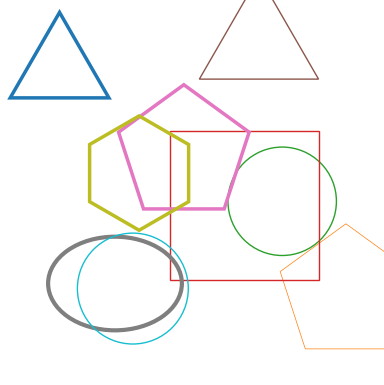[{"shape": "triangle", "thickness": 2.5, "radius": 0.74, "center": [0.155, 0.82]}, {"shape": "pentagon", "thickness": 0.5, "radius": 0.9, "center": [0.899, 0.239]}, {"shape": "circle", "thickness": 1, "radius": 0.7, "center": [0.733, 0.477]}, {"shape": "square", "thickness": 1, "radius": 0.97, "center": [0.635, 0.465]}, {"shape": "triangle", "thickness": 1, "radius": 0.89, "center": [0.673, 0.884]}, {"shape": "pentagon", "thickness": 2.5, "radius": 0.89, "center": [0.478, 0.602]}, {"shape": "oval", "thickness": 3, "radius": 0.87, "center": [0.299, 0.264]}, {"shape": "hexagon", "thickness": 2.5, "radius": 0.74, "center": [0.361, 0.55]}, {"shape": "circle", "thickness": 1, "radius": 0.72, "center": [0.345, 0.25]}]